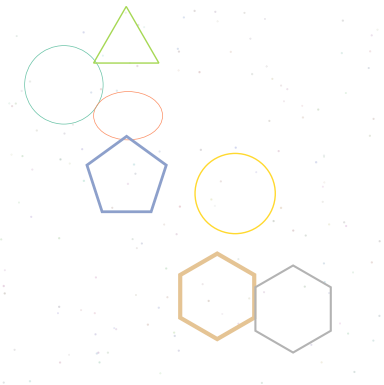[{"shape": "circle", "thickness": 0.5, "radius": 0.51, "center": [0.166, 0.78]}, {"shape": "oval", "thickness": 0.5, "radius": 0.45, "center": [0.333, 0.699]}, {"shape": "pentagon", "thickness": 2, "radius": 0.54, "center": [0.329, 0.538]}, {"shape": "triangle", "thickness": 1, "radius": 0.49, "center": [0.328, 0.885]}, {"shape": "circle", "thickness": 1, "radius": 0.52, "center": [0.611, 0.497]}, {"shape": "hexagon", "thickness": 3, "radius": 0.56, "center": [0.564, 0.23]}, {"shape": "hexagon", "thickness": 1.5, "radius": 0.57, "center": [0.761, 0.197]}]